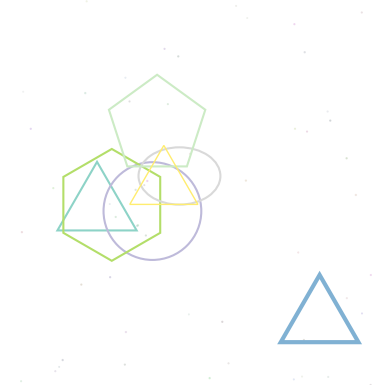[{"shape": "triangle", "thickness": 1.5, "radius": 0.59, "center": [0.252, 0.461]}, {"shape": "circle", "thickness": 1.5, "radius": 0.63, "center": [0.396, 0.452]}, {"shape": "triangle", "thickness": 3, "radius": 0.58, "center": [0.83, 0.169]}, {"shape": "hexagon", "thickness": 1.5, "radius": 0.73, "center": [0.29, 0.468]}, {"shape": "oval", "thickness": 1.5, "radius": 0.53, "center": [0.466, 0.543]}, {"shape": "pentagon", "thickness": 1.5, "radius": 0.66, "center": [0.408, 0.674]}, {"shape": "triangle", "thickness": 1, "radius": 0.51, "center": [0.426, 0.52]}]